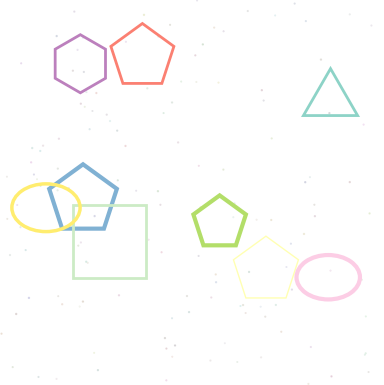[{"shape": "triangle", "thickness": 2, "radius": 0.41, "center": [0.859, 0.74]}, {"shape": "pentagon", "thickness": 1, "radius": 0.44, "center": [0.691, 0.298]}, {"shape": "pentagon", "thickness": 2, "radius": 0.43, "center": [0.37, 0.853]}, {"shape": "pentagon", "thickness": 3, "radius": 0.46, "center": [0.216, 0.481]}, {"shape": "pentagon", "thickness": 3, "radius": 0.36, "center": [0.571, 0.421]}, {"shape": "oval", "thickness": 3, "radius": 0.41, "center": [0.853, 0.28]}, {"shape": "hexagon", "thickness": 2, "radius": 0.38, "center": [0.209, 0.834]}, {"shape": "square", "thickness": 2, "radius": 0.47, "center": [0.286, 0.373]}, {"shape": "oval", "thickness": 2.5, "radius": 0.44, "center": [0.119, 0.46]}]